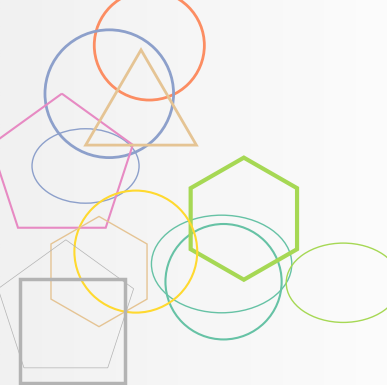[{"shape": "circle", "thickness": 1.5, "radius": 0.75, "center": [0.577, 0.268]}, {"shape": "oval", "thickness": 1, "radius": 0.91, "center": [0.572, 0.314]}, {"shape": "circle", "thickness": 2, "radius": 0.71, "center": [0.385, 0.882]}, {"shape": "circle", "thickness": 2, "radius": 0.83, "center": [0.282, 0.757]}, {"shape": "oval", "thickness": 1, "radius": 0.69, "center": [0.221, 0.569]}, {"shape": "pentagon", "thickness": 1.5, "radius": 0.96, "center": [0.16, 0.564]}, {"shape": "hexagon", "thickness": 3, "radius": 0.79, "center": [0.629, 0.432]}, {"shape": "oval", "thickness": 1, "radius": 0.74, "center": [0.886, 0.266]}, {"shape": "circle", "thickness": 1.5, "radius": 0.79, "center": [0.35, 0.346]}, {"shape": "triangle", "thickness": 2, "radius": 0.82, "center": [0.364, 0.706]}, {"shape": "hexagon", "thickness": 1, "radius": 0.72, "center": [0.256, 0.295]}, {"shape": "square", "thickness": 2.5, "radius": 0.67, "center": [0.187, 0.14]}, {"shape": "pentagon", "thickness": 0.5, "radius": 0.92, "center": [0.17, 0.193]}]